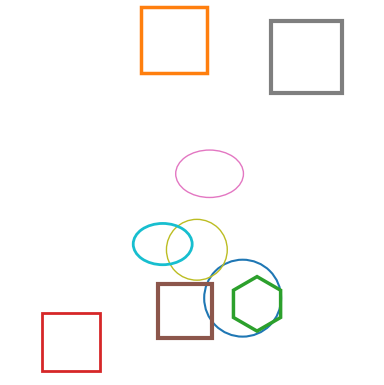[{"shape": "circle", "thickness": 1.5, "radius": 0.5, "center": [0.63, 0.226]}, {"shape": "square", "thickness": 2.5, "radius": 0.43, "center": [0.451, 0.897]}, {"shape": "hexagon", "thickness": 2.5, "radius": 0.35, "center": [0.668, 0.211]}, {"shape": "square", "thickness": 2, "radius": 0.38, "center": [0.185, 0.111]}, {"shape": "square", "thickness": 3, "radius": 0.35, "center": [0.481, 0.192]}, {"shape": "oval", "thickness": 1, "radius": 0.44, "center": [0.544, 0.549]}, {"shape": "square", "thickness": 3, "radius": 0.46, "center": [0.796, 0.852]}, {"shape": "circle", "thickness": 1, "radius": 0.39, "center": [0.511, 0.351]}, {"shape": "oval", "thickness": 2, "radius": 0.38, "center": [0.423, 0.366]}]